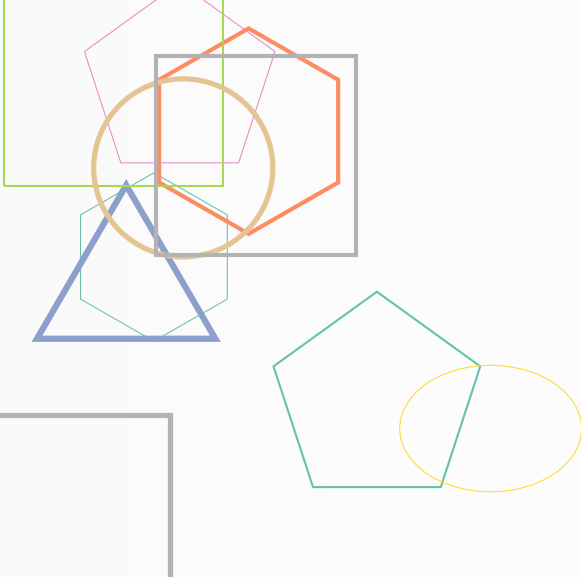[{"shape": "pentagon", "thickness": 1, "radius": 0.94, "center": [0.648, 0.307]}, {"shape": "hexagon", "thickness": 0.5, "radius": 0.73, "center": [0.265, 0.554]}, {"shape": "hexagon", "thickness": 2, "radius": 0.89, "center": [0.428, 0.772]}, {"shape": "triangle", "thickness": 3, "radius": 0.89, "center": [0.217, 0.501]}, {"shape": "pentagon", "thickness": 0.5, "radius": 0.86, "center": [0.309, 0.857]}, {"shape": "square", "thickness": 1, "radius": 0.94, "center": [0.196, 0.867]}, {"shape": "oval", "thickness": 0.5, "radius": 0.78, "center": [0.844, 0.257]}, {"shape": "circle", "thickness": 2.5, "radius": 0.77, "center": [0.315, 0.708]}, {"shape": "square", "thickness": 2.5, "radius": 0.74, "center": [0.145, 0.133]}, {"shape": "square", "thickness": 2, "radius": 0.86, "center": [0.44, 0.73]}]